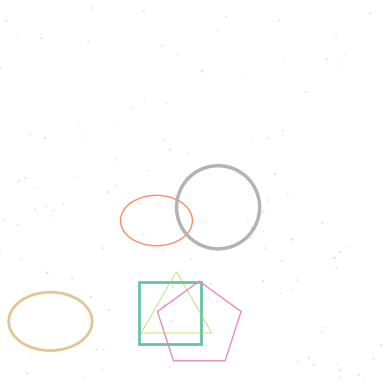[{"shape": "square", "thickness": 2, "radius": 0.4, "center": [0.441, 0.187]}, {"shape": "oval", "thickness": 1, "radius": 0.47, "center": [0.406, 0.427]}, {"shape": "pentagon", "thickness": 1, "radius": 0.57, "center": [0.518, 0.155]}, {"shape": "triangle", "thickness": 0.5, "radius": 0.53, "center": [0.458, 0.188]}, {"shape": "oval", "thickness": 2, "radius": 0.54, "center": [0.131, 0.165]}, {"shape": "circle", "thickness": 2.5, "radius": 0.54, "center": [0.566, 0.462]}]